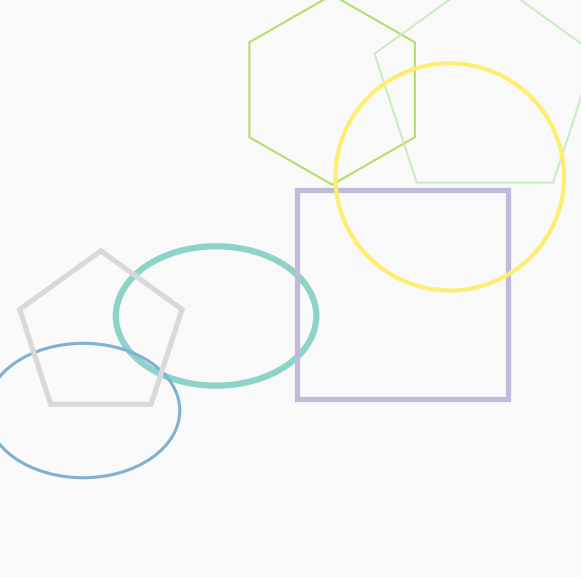[{"shape": "oval", "thickness": 3, "radius": 0.86, "center": [0.372, 0.452]}, {"shape": "square", "thickness": 2.5, "radius": 0.91, "center": [0.692, 0.489]}, {"shape": "oval", "thickness": 1.5, "radius": 0.83, "center": [0.143, 0.288]}, {"shape": "hexagon", "thickness": 1, "radius": 0.82, "center": [0.571, 0.844]}, {"shape": "pentagon", "thickness": 2.5, "radius": 0.73, "center": [0.174, 0.418]}, {"shape": "pentagon", "thickness": 1, "radius": 1.0, "center": [0.834, 0.844]}, {"shape": "circle", "thickness": 2, "radius": 0.98, "center": [0.774, 0.693]}]